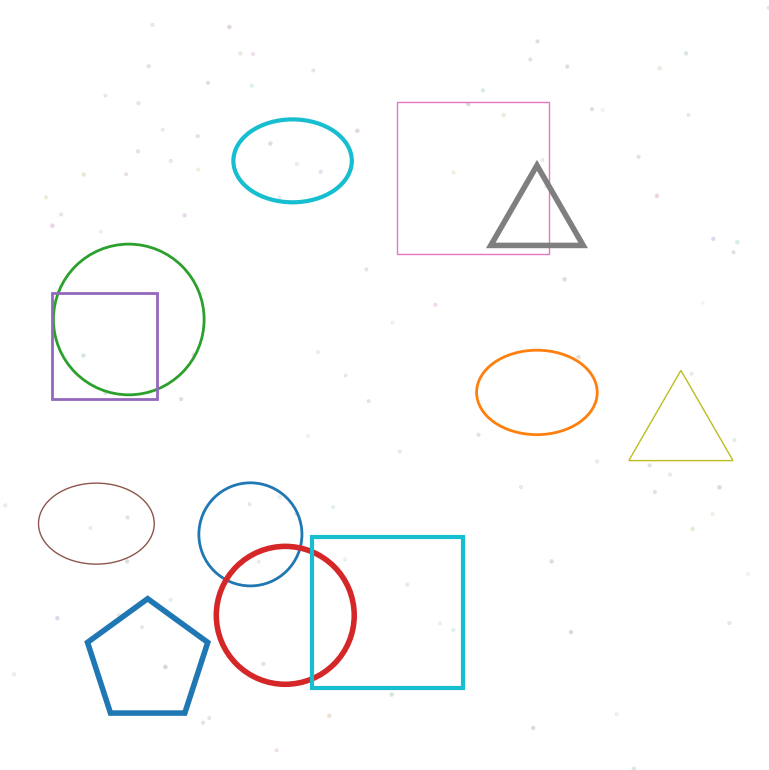[{"shape": "circle", "thickness": 1, "radius": 0.33, "center": [0.325, 0.306]}, {"shape": "pentagon", "thickness": 2, "radius": 0.41, "center": [0.192, 0.14]}, {"shape": "oval", "thickness": 1, "radius": 0.39, "center": [0.697, 0.49]}, {"shape": "circle", "thickness": 1, "radius": 0.49, "center": [0.167, 0.585]}, {"shape": "circle", "thickness": 2, "radius": 0.45, "center": [0.37, 0.201]}, {"shape": "square", "thickness": 1, "radius": 0.34, "center": [0.136, 0.551]}, {"shape": "oval", "thickness": 0.5, "radius": 0.38, "center": [0.125, 0.32]}, {"shape": "square", "thickness": 0.5, "radius": 0.49, "center": [0.614, 0.769]}, {"shape": "triangle", "thickness": 2, "radius": 0.35, "center": [0.697, 0.716]}, {"shape": "triangle", "thickness": 0.5, "radius": 0.39, "center": [0.884, 0.441]}, {"shape": "oval", "thickness": 1.5, "radius": 0.38, "center": [0.38, 0.791]}, {"shape": "square", "thickness": 1.5, "radius": 0.49, "center": [0.503, 0.205]}]